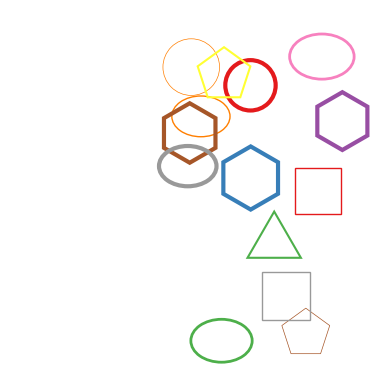[{"shape": "circle", "thickness": 3, "radius": 0.33, "center": [0.651, 0.778]}, {"shape": "square", "thickness": 1, "radius": 0.3, "center": [0.826, 0.503]}, {"shape": "hexagon", "thickness": 3, "radius": 0.41, "center": [0.651, 0.538]}, {"shape": "triangle", "thickness": 1.5, "radius": 0.4, "center": [0.712, 0.37]}, {"shape": "oval", "thickness": 2, "radius": 0.4, "center": [0.575, 0.115]}, {"shape": "hexagon", "thickness": 3, "radius": 0.38, "center": [0.889, 0.685]}, {"shape": "oval", "thickness": 1, "radius": 0.38, "center": [0.522, 0.698]}, {"shape": "circle", "thickness": 0.5, "radius": 0.37, "center": [0.497, 0.826]}, {"shape": "pentagon", "thickness": 1.5, "radius": 0.36, "center": [0.582, 0.806]}, {"shape": "pentagon", "thickness": 0.5, "radius": 0.33, "center": [0.794, 0.134]}, {"shape": "hexagon", "thickness": 3, "radius": 0.39, "center": [0.493, 0.655]}, {"shape": "oval", "thickness": 2, "radius": 0.42, "center": [0.836, 0.853]}, {"shape": "square", "thickness": 1, "radius": 0.31, "center": [0.742, 0.232]}, {"shape": "oval", "thickness": 3, "radius": 0.37, "center": [0.488, 0.568]}]